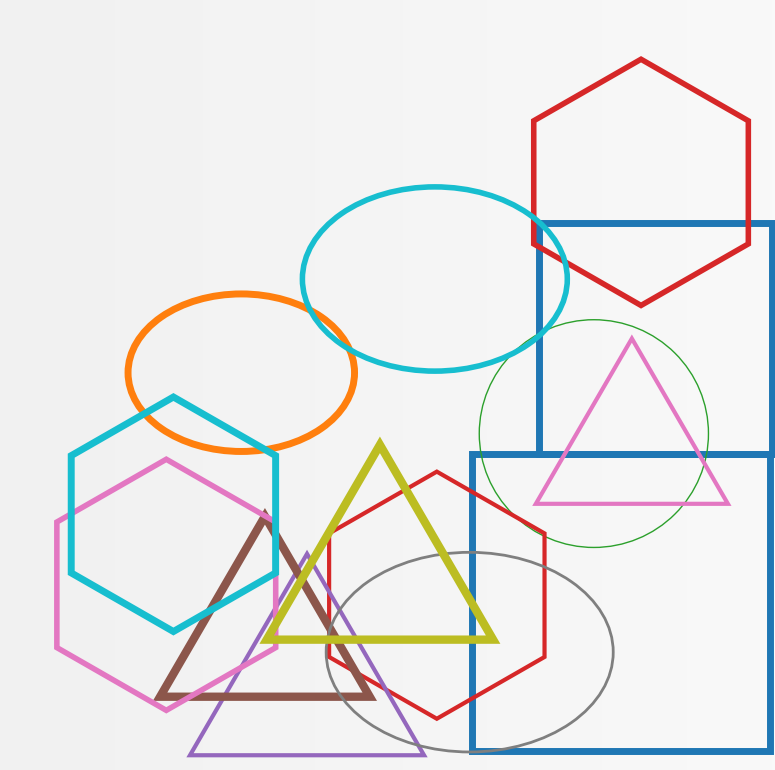[{"shape": "square", "thickness": 2.5, "radius": 0.75, "center": [0.845, 0.56]}, {"shape": "square", "thickness": 2.5, "radius": 0.96, "center": [0.801, 0.218]}, {"shape": "oval", "thickness": 2.5, "radius": 0.73, "center": [0.311, 0.516]}, {"shape": "circle", "thickness": 0.5, "radius": 0.74, "center": [0.766, 0.437]}, {"shape": "hexagon", "thickness": 2, "radius": 0.8, "center": [0.827, 0.763]}, {"shape": "hexagon", "thickness": 1.5, "radius": 0.8, "center": [0.564, 0.227]}, {"shape": "triangle", "thickness": 1.5, "radius": 0.87, "center": [0.396, 0.106]}, {"shape": "triangle", "thickness": 3, "radius": 0.78, "center": [0.342, 0.173]}, {"shape": "triangle", "thickness": 1.5, "radius": 0.72, "center": [0.815, 0.417]}, {"shape": "hexagon", "thickness": 2, "radius": 0.82, "center": [0.215, 0.241]}, {"shape": "oval", "thickness": 1, "radius": 0.93, "center": [0.606, 0.153]}, {"shape": "triangle", "thickness": 3, "radius": 0.84, "center": [0.49, 0.254]}, {"shape": "hexagon", "thickness": 2.5, "radius": 0.76, "center": [0.224, 0.332]}, {"shape": "oval", "thickness": 2, "radius": 0.85, "center": [0.561, 0.638]}]